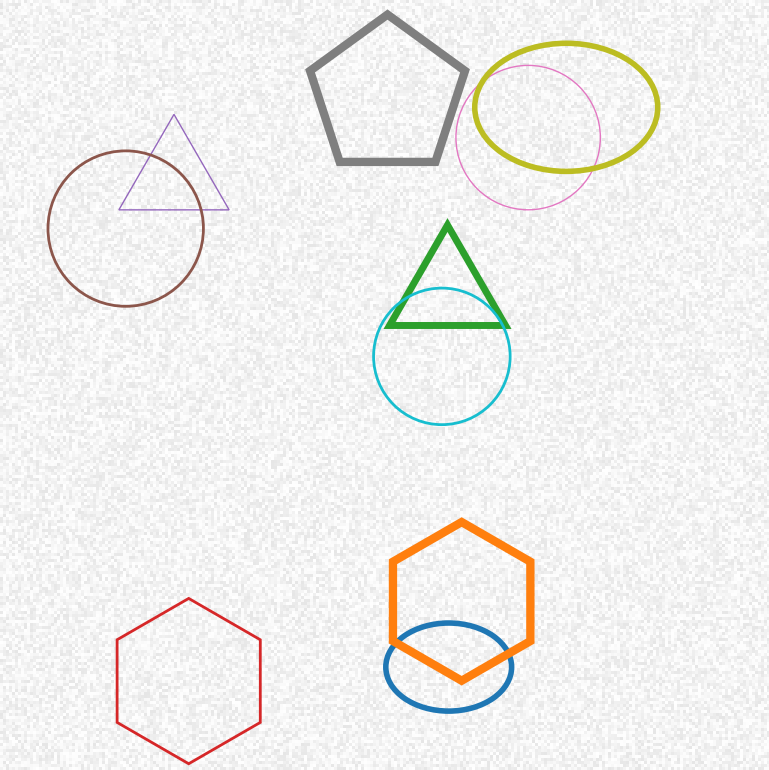[{"shape": "oval", "thickness": 2, "radius": 0.41, "center": [0.583, 0.134]}, {"shape": "hexagon", "thickness": 3, "radius": 0.52, "center": [0.6, 0.219]}, {"shape": "triangle", "thickness": 2.5, "radius": 0.43, "center": [0.581, 0.621]}, {"shape": "hexagon", "thickness": 1, "radius": 0.54, "center": [0.245, 0.115]}, {"shape": "triangle", "thickness": 0.5, "radius": 0.41, "center": [0.226, 0.769]}, {"shape": "circle", "thickness": 1, "radius": 0.5, "center": [0.163, 0.703]}, {"shape": "circle", "thickness": 0.5, "radius": 0.47, "center": [0.686, 0.821]}, {"shape": "pentagon", "thickness": 3, "radius": 0.53, "center": [0.503, 0.875]}, {"shape": "oval", "thickness": 2, "radius": 0.59, "center": [0.735, 0.861]}, {"shape": "circle", "thickness": 1, "radius": 0.44, "center": [0.574, 0.537]}]